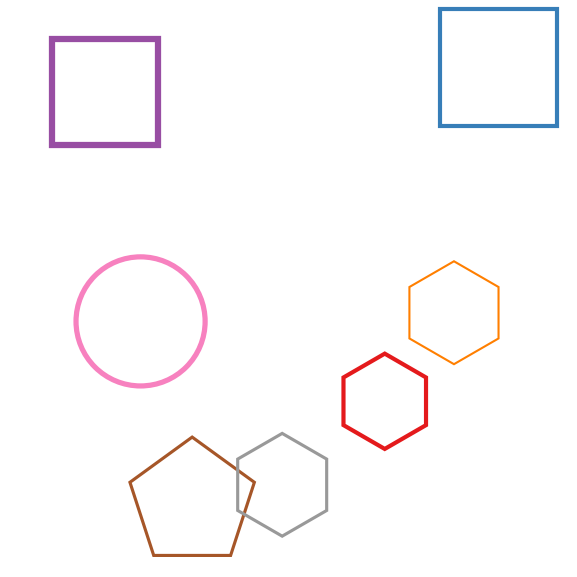[{"shape": "hexagon", "thickness": 2, "radius": 0.41, "center": [0.666, 0.304]}, {"shape": "square", "thickness": 2, "radius": 0.51, "center": [0.863, 0.882]}, {"shape": "square", "thickness": 3, "radius": 0.46, "center": [0.182, 0.84]}, {"shape": "hexagon", "thickness": 1, "radius": 0.45, "center": [0.786, 0.458]}, {"shape": "pentagon", "thickness": 1.5, "radius": 0.57, "center": [0.333, 0.129]}, {"shape": "circle", "thickness": 2.5, "radius": 0.56, "center": [0.243, 0.443]}, {"shape": "hexagon", "thickness": 1.5, "radius": 0.44, "center": [0.489, 0.16]}]